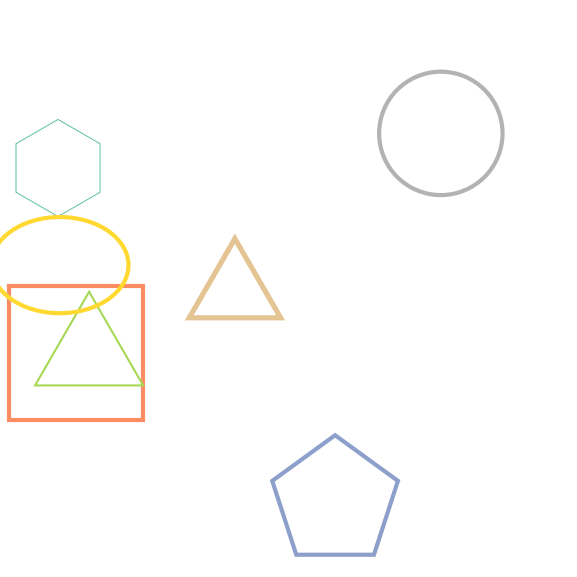[{"shape": "hexagon", "thickness": 0.5, "radius": 0.42, "center": [0.1, 0.708]}, {"shape": "square", "thickness": 2, "radius": 0.58, "center": [0.132, 0.388]}, {"shape": "pentagon", "thickness": 2, "radius": 0.57, "center": [0.58, 0.131]}, {"shape": "triangle", "thickness": 1, "radius": 0.54, "center": [0.154, 0.386]}, {"shape": "oval", "thickness": 2, "radius": 0.59, "center": [0.104, 0.54]}, {"shape": "triangle", "thickness": 2.5, "radius": 0.46, "center": [0.407, 0.495]}, {"shape": "circle", "thickness": 2, "radius": 0.53, "center": [0.763, 0.768]}]